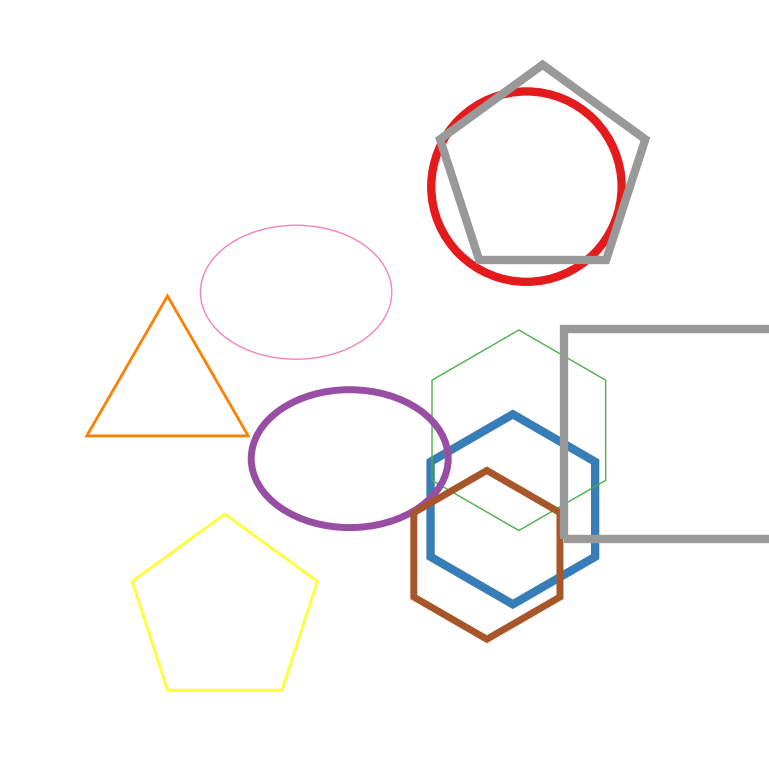[{"shape": "circle", "thickness": 3, "radius": 0.62, "center": [0.684, 0.758]}, {"shape": "hexagon", "thickness": 3, "radius": 0.62, "center": [0.666, 0.339]}, {"shape": "hexagon", "thickness": 0.5, "radius": 0.65, "center": [0.674, 0.441]}, {"shape": "oval", "thickness": 2.5, "radius": 0.64, "center": [0.454, 0.404]}, {"shape": "triangle", "thickness": 1, "radius": 0.61, "center": [0.218, 0.494]}, {"shape": "pentagon", "thickness": 1, "radius": 0.63, "center": [0.292, 0.206]}, {"shape": "hexagon", "thickness": 2.5, "radius": 0.55, "center": [0.632, 0.279]}, {"shape": "oval", "thickness": 0.5, "radius": 0.62, "center": [0.385, 0.62]}, {"shape": "square", "thickness": 3, "radius": 0.68, "center": [0.869, 0.436]}, {"shape": "pentagon", "thickness": 3, "radius": 0.7, "center": [0.705, 0.776]}]